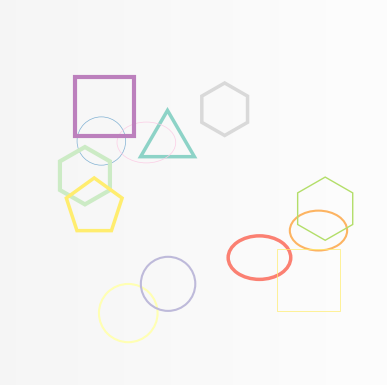[{"shape": "triangle", "thickness": 2.5, "radius": 0.4, "center": [0.432, 0.633]}, {"shape": "circle", "thickness": 1.5, "radius": 0.38, "center": [0.331, 0.187]}, {"shape": "circle", "thickness": 1.5, "radius": 0.35, "center": [0.434, 0.263]}, {"shape": "oval", "thickness": 2.5, "radius": 0.4, "center": [0.67, 0.331]}, {"shape": "circle", "thickness": 0.5, "radius": 0.31, "center": [0.262, 0.634]}, {"shape": "oval", "thickness": 1.5, "radius": 0.37, "center": [0.822, 0.401]}, {"shape": "hexagon", "thickness": 1, "radius": 0.41, "center": [0.839, 0.458]}, {"shape": "oval", "thickness": 0.5, "radius": 0.38, "center": [0.378, 0.63]}, {"shape": "hexagon", "thickness": 2.5, "radius": 0.34, "center": [0.58, 0.716]}, {"shape": "square", "thickness": 3, "radius": 0.38, "center": [0.27, 0.724]}, {"shape": "hexagon", "thickness": 3, "radius": 0.37, "center": [0.219, 0.544]}, {"shape": "square", "thickness": 0.5, "radius": 0.4, "center": [0.797, 0.273]}, {"shape": "pentagon", "thickness": 2.5, "radius": 0.38, "center": [0.243, 0.462]}]